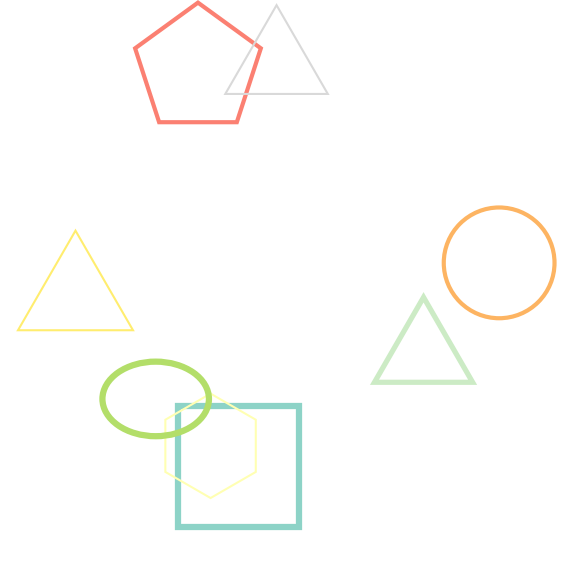[{"shape": "square", "thickness": 3, "radius": 0.52, "center": [0.412, 0.191]}, {"shape": "hexagon", "thickness": 1, "radius": 0.45, "center": [0.365, 0.227]}, {"shape": "pentagon", "thickness": 2, "radius": 0.57, "center": [0.343, 0.88]}, {"shape": "circle", "thickness": 2, "radius": 0.48, "center": [0.864, 0.544]}, {"shape": "oval", "thickness": 3, "radius": 0.46, "center": [0.27, 0.308]}, {"shape": "triangle", "thickness": 1, "radius": 0.51, "center": [0.479, 0.888]}, {"shape": "triangle", "thickness": 2.5, "radius": 0.49, "center": [0.733, 0.386]}, {"shape": "triangle", "thickness": 1, "radius": 0.57, "center": [0.131, 0.485]}]